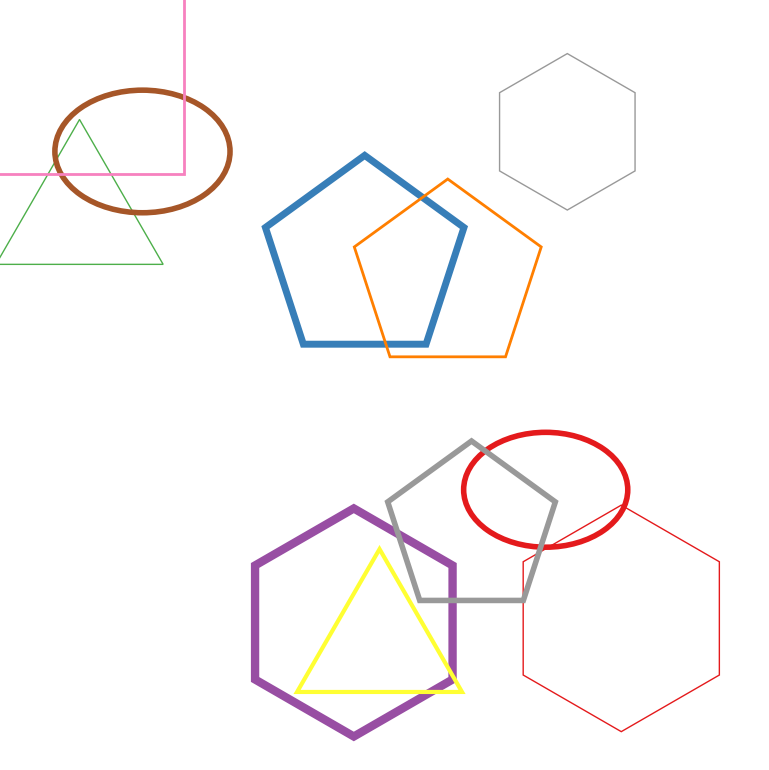[{"shape": "oval", "thickness": 2, "radius": 0.53, "center": [0.709, 0.364]}, {"shape": "hexagon", "thickness": 0.5, "radius": 0.74, "center": [0.807, 0.197]}, {"shape": "pentagon", "thickness": 2.5, "radius": 0.68, "center": [0.474, 0.663]}, {"shape": "triangle", "thickness": 0.5, "radius": 0.63, "center": [0.103, 0.719]}, {"shape": "hexagon", "thickness": 3, "radius": 0.74, "center": [0.46, 0.192]}, {"shape": "pentagon", "thickness": 1, "radius": 0.64, "center": [0.582, 0.64]}, {"shape": "triangle", "thickness": 1.5, "radius": 0.62, "center": [0.493, 0.163]}, {"shape": "oval", "thickness": 2, "radius": 0.57, "center": [0.185, 0.803]}, {"shape": "square", "thickness": 1, "radius": 0.63, "center": [0.113, 0.899]}, {"shape": "hexagon", "thickness": 0.5, "radius": 0.51, "center": [0.737, 0.829]}, {"shape": "pentagon", "thickness": 2, "radius": 0.57, "center": [0.612, 0.313]}]